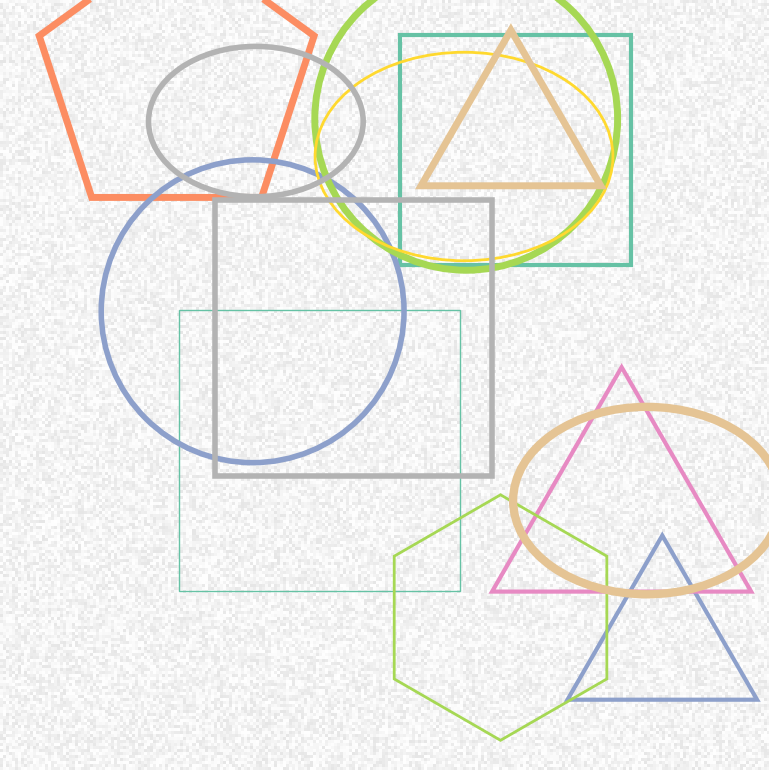[{"shape": "square", "thickness": 0.5, "radius": 0.91, "center": [0.414, 0.415]}, {"shape": "square", "thickness": 1.5, "radius": 0.75, "center": [0.67, 0.805]}, {"shape": "pentagon", "thickness": 2.5, "radius": 0.94, "center": [0.229, 0.895]}, {"shape": "circle", "thickness": 2, "radius": 0.98, "center": [0.328, 0.596]}, {"shape": "triangle", "thickness": 1.5, "radius": 0.71, "center": [0.86, 0.162]}, {"shape": "triangle", "thickness": 1.5, "radius": 0.97, "center": [0.807, 0.329]}, {"shape": "hexagon", "thickness": 1, "radius": 0.8, "center": [0.65, 0.198]}, {"shape": "circle", "thickness": 2.5, "radius": 0.98, "center": [0.605, 0.846]}, {"shape": "oval", "thickness": 1, "radius": 0.97, "center": [0.603, 0.797]}, {"shape": "triangle", "thickness": 2.5, "radius": 0.67, "center": [0.664, 0.826]}, {"shape": "oval", "thickness": 3, "radius": 0.87, "center": [0.84, 0.35]}, {"shape": "oval", "thickness": 2, "radius": 0.7, "center": [0.332, 0.842]}, {"shape": "square", "thickness": 2, "radius": 0.9, "center": [0.459, 0.561]}]